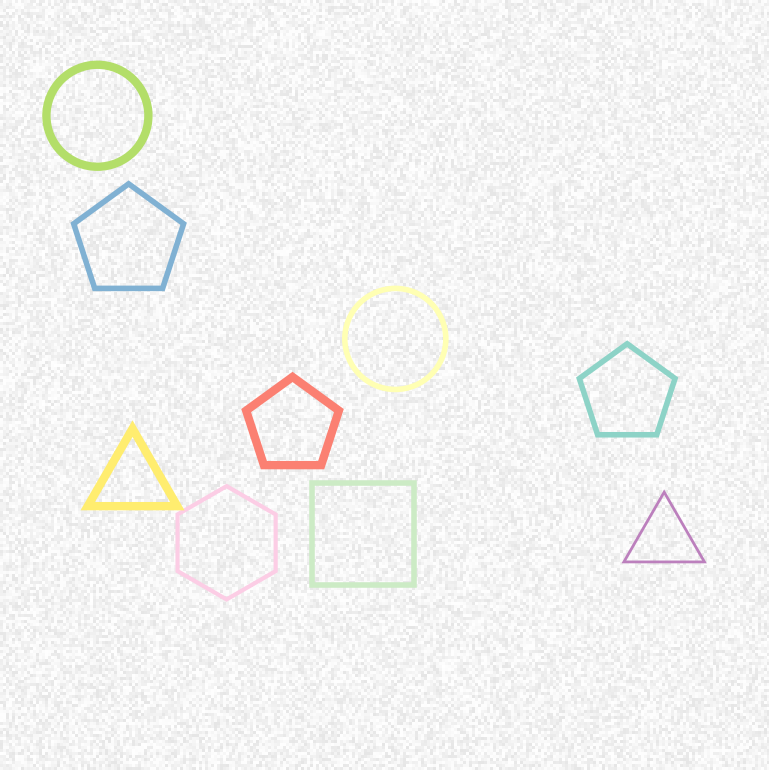[{"shape": "pentagon", "thickness": 2, "radius": 0.33, "center": [0.815, 0.488]}, {"shape": "circle", "thickness": 2, "radius": 0.33, "center": [0.513, 0.56]}, {"shape": "pentagon", "thickness": 3, "radius": 0.32, "center": [0.38, 0.447]}, {"shape": "pentagon", "thickness": 2, "radius": 0.38, "center": [0.167, 0.686]}, {"shape": "circle", "thickness": 3, "radius": 0.33, "center": [0.127, 0.85]}, {"shape": "hexagon", "thickness": 1.5, "radius": 0.37, "center": [0.294, 0.295]}, {"shape": "triangle", "thickness": 1, "radius": 0.3, "center": [0.863, 0.3]}, {"shape": "square", "thickness": 2, "radius": 0.33, "center": [0.472, 0.307]}, {"shape": "triangle", "thickness": 3, "radius": 0.34, "center": [0.172, 0.376]}]